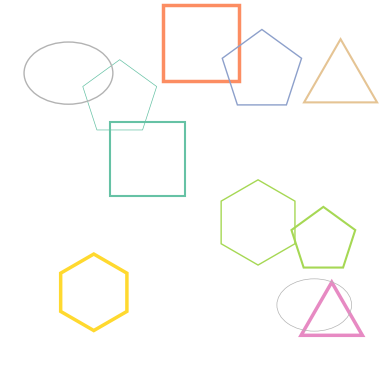[{"shape": "pentagon", "thickness": 0.5, "radius": 0.5, "center": [0.311, 0.744]}, {"shape": "square", "thickness": 1.5, "radius": 0.49, "center": [0.384, 0.587]}, {"shape": "square", "thickness": 2.5, "radius": 0.49, "center": [0.521, 0.889]}, {"shape": "pentagon", "thickness": 1, "radius": 0.54, "center": [0.68, 0.815]}, {"shape": "triangle", "thickness": 2.5, "radius": 0.46, "center": [0.862, 0.175]}, {"shape": "pentagon", "thickness": 1.5, "radius": 0.44, "center": [0.84, 0.376]}, {"shape": "hexagon", "thickness": 1, "radius": 0.55, "center": [0.67, 0.422]}, {"shape": "hexagon", "thickness": 2.5, "radius": 0.5, "center": [0.244, 0.241]}, {"shape": "triangle", "thickness": 1.5, "radius": 0.55, "center": [0.885, 0.789]}, {"shape": "oval", "thickness": 1, "radius": 0.58, "center": [0.178, 0.81]}, {"shape": "oval", "thickness": 0.5, "radius": 0.49, "center": [0.816, 0.208]}]